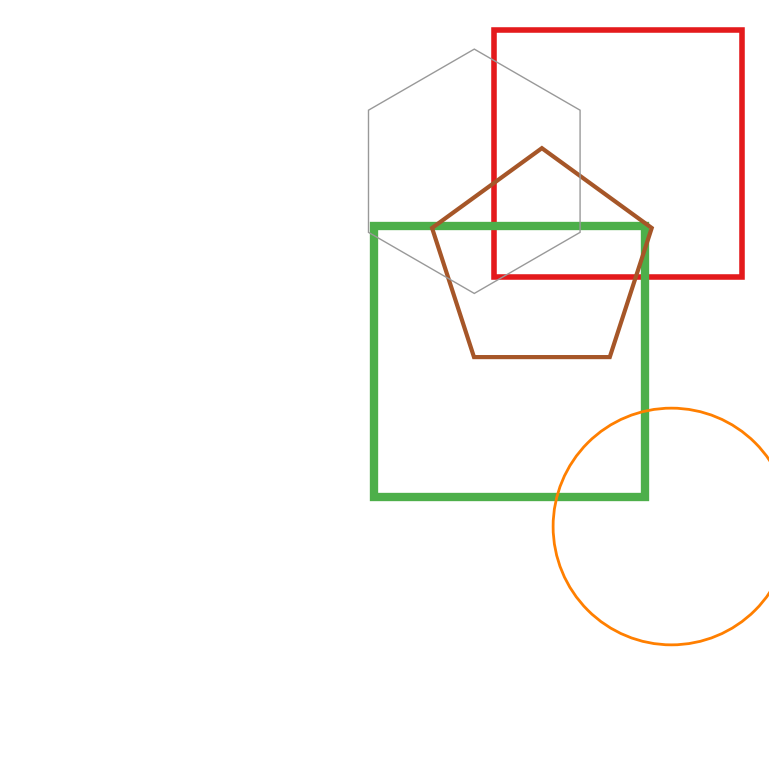[{"shape": "square", "thickness": 2, "radius": 0.8, "center": [0.803, 0.801]}, {"shape": "square", "thickness": 3, "radius": 0.88, "center": [0.662, 0.53]}, {"shape": "circle", "thickness": 1, "radius": 0.77, "center": [0.872, 0.316]}, {"shape": "pentagon", "thickness": 1.5, "radius": 0.75, "center": [0.704, 0.658]}, {"shape": "hexagon", "thickness": 0.5, "radius": 0.79, "center": [0.616, 0.778]}]